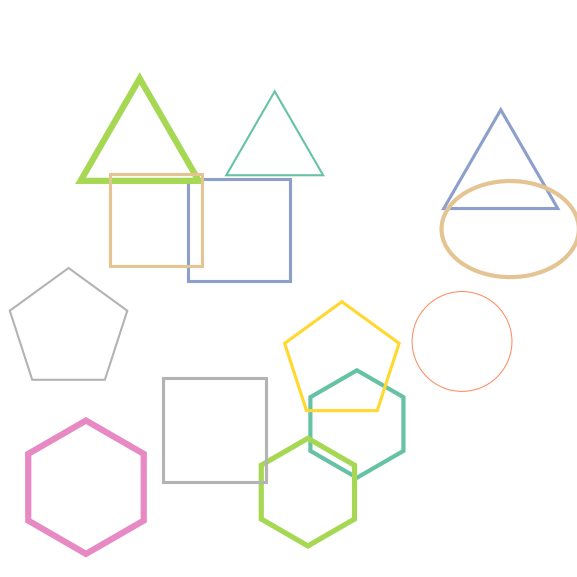[{"shape": "hexagon", "thickness": 2, "radius": 0.47, "center": [0.618, 0.265]}, {"shape": "triangle", "thickness": 1, "radius": 0.48, "center": [0.476, 0.744]}, {"shape": "circle", "thickness": 0.5, "radius": 0.43, "center": [0.8, 0.408]}, {"shape": "triangle", "thickness": 1.5, "radius": 0.57, "center": [0.867, 0.695]}, {"shape": "square", "thickness": 1.5, "radius": 0.44, "center": [0.414, 0.601]}, {"shape": "hexagon", "thickness": 3, "radius": 0.58, "center": [0.149, 0.155]}, {"shape": "hexagon", "thickness": 2.5, "radius": 0.47, "center": [0.533, 0.147]}, {"shape": "triangle", "thickness": 3, "radius": 0.59, "center": [0.242, 0.745]}, {"shape": "pentagon", "thickness": 1.5, "radius": 0.52, "center": [0.592, 0.372]}, {"shape": "square", "thickness": 1.5, "radius": 0.4, "center": [0.27, 0.618]}, {"shape": "oval", "thickness": 2, "radius": 0.59, "center": [0.883, 0.602]}, {"shape": "pentagon", "thickness": 1, "radius": 0.53, "center": [0.119, 0.428]}, {"shape": "square", "thickness": 1.5, "radius": 0.45, "center": [0.372, 0.255]}]